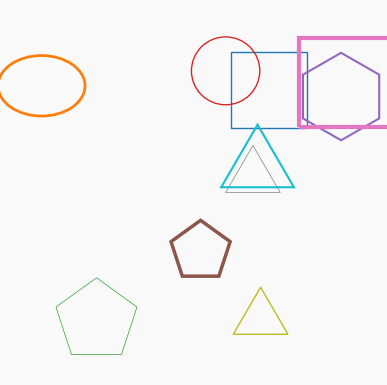[{"shape": "square", "thickness": 1, "radius": 0.49, "center": [0.694, 0.766]}, {"shape": "oval", "thickness": 2, "radius": 0.56, "center": [0.107, 0.777]}, {"shape": "pentagon", "thickness": 0.5, "radius": 0.55, "center": [0.249, 0.169]}, {"shape": "circle", "thickness": 1, "radius": 0.44, "center": [0.582, 0.816]}, {"shape": "hexagon", "thickness": 1.5, "radius": 0.57, "center": [0.88, 0.749]}, {"shape": "pentagon", "thickness": 2.5, "radius": 0.4, "center": [0.518, 0.348]}, {"shape": "square", "thickness": 3, "radius": 0.57, "center": [0.888, 0.786]}, {"shape": "triangle", "thickness": 0.5, "radius": 0.41, "center": [0.653, 0.541]}, {"shape": "triangle", "thickness": 1, "radius": 0.41, "center": [0.673, 0.172]}, {"shape": "triangle", "thickness": 1.5, "radius": 0.54, "center": [0.665, 0.568]}]